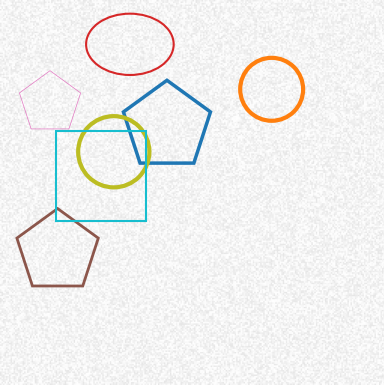[{"shape": "pentagon", "thickness": 2.5, "radius": 0.59, "center": [0.434, 0.673]}, {"shape": "circle", "thickness": 3, "radius": 0.41, "center": [0.706, 0.768]}, {"shape": "oval", "thickness": 1.5, "radius": 0.57, "center": [0.337, 0.885]}, {"shape": "pentagon", "thickness": 2, "radius": 0.56, "center": [0.15, 0.347]}, {"shape": "pentagon", "thickness": 0.5, "radius": 0.42, "center": [0.13, 0.733]}, {"shape": "circle", "thickness": 3, "radius": 0.46, "center": [0.296, 0.606]}, {"shape": "square", "thickness": 1.5, "radius": 0.58, "center": [0.263, 0.542]}]